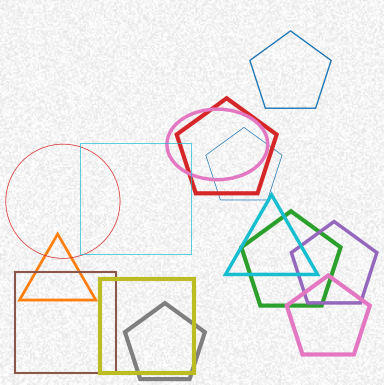[{"shape": "pentagon", "thickness": 1, "radius": 0.56, "center": [0.755, 0.809]}, {"shape": "pentagon", "thickness": 0.5, "radius": 0.52, "center": [0.634, 0.565]}, {"shape": "triangle", "thickness": 2, "radius": 0.57, "center": [0.15, 0.278]}, {"shape": "pentagon", "thickness": 3, "radius": 0.68, "center": [0.756, 0.316]}, {"shape": "pentagon", "thickness": 3, "radius": 0.68, "center": [0.589, 0.608]}, {"shape": "circle", "thickness": 0.5, "radius": 0.74, "center": [0.163, 0.477]}, {"shape": "pentagon", "thickness": 2.5, "radius": 0.58, "center": [0.868, 0.308]}, {"shape": "square", "thickness": 1.5, "radius": 0.66, "center": [0.17, 0.162]}, {"shape": "oval", "thickness": 2.5, "radius": 0.65, "center": [0.565, 0.625]}, {"shape": "pentagon", "thickness": 3, "radius": 0.57, "center": [0.853, 0.171]}, {"shape": "pentagon", "thickness": 3, "radius": 0.55, "center": [0.428, 0.104]}, {"shape": "square", "thickness": 3, "radius": 0.61, "center": [0.381, 0.153]}, {"shape": "square", "thickness": 0.5, "radius": 0.72, "center": [0.353, 0.484]}, {"shape": "triangle", "thickness": 2.5, "radius": 0.69, "center": [0.705, 0.356]}]